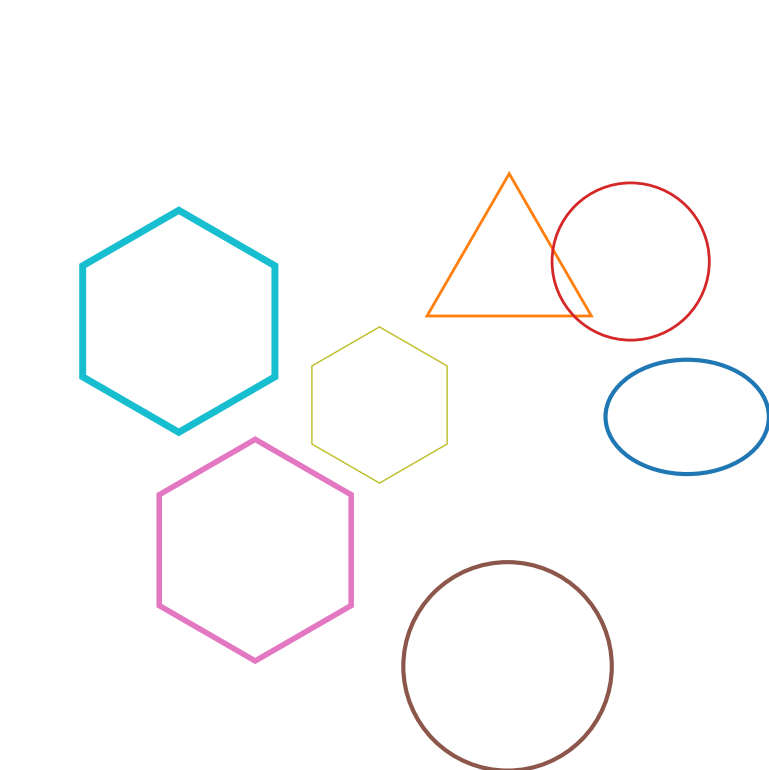[{"shape": "oval", "thickness": 1.5, "radius": 0.53, "center": [0.892, 0.459]}, {"shape": "triangle", "thickness": 1, "radius": 0.62, "center": [0.661, 0.651]}, {"shape": "circle", "thickness": 1, "radius": 0.51, "center": [0.819, 0.66]}, {"shape": "circle", "thickness": 1.5, "radius": 0.68, "center": [0.659, 0.135]}, {"shape": "hexagon", "thickness": 2, "radius": 0.72, "center": [0.331, 0.286]}, {"shape": "hexagon", "thickness": 0.5, "radius": 0.51, "center": [0.493, 0.474]}, {"shape": "hexagon", "thickness": 2.5, "radius": 0.72, "center": [0.232, 0.583]}]